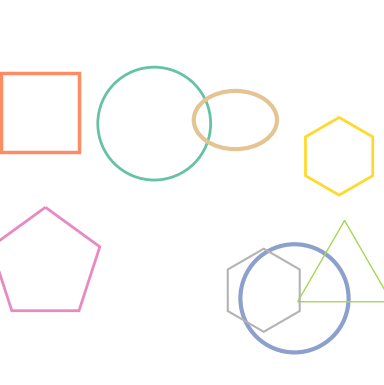[{"shape": "circle", "thickness": 2, "radius": 0.73, "center": [0.401, 0.679]}, {"shape": "square", "thickness": 2.5, "radius": 0.51, "center": [0.104, 0.708]}, {"shape": "circle", "thickness": 3, "radius": 0.7, "center": [0.765, 0.225]}, {"shape": "pentagon", "thickness": 2, "radius": 0.74, "center": [0.118, 0.313]}, {"shape": "triangle", "thickness": 1, "radius": 0.7, "center": [0.895, 0.287]}, {"shape": "hexagon", "thickness": 2, "radius": 0.5, "center": [0.881, 0.594]}, {"shape": "oval", "thickness": 3, "radius": 0.54, "center": [0.611, 0.688]}, {"shape": "hexagon", "thickness": 1.5, "radius": 0.54, "center": [0.685, 0.246]}]